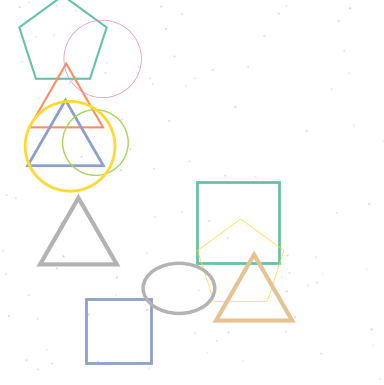[{"shape": "pentagon", "thickness": 1.5, "radius": 0.6, "center": [0.164, 0.892]}, {"shape": "square", "thickness": 2, "radius": 0.53, "center": [0.619, 0.422]}, {"shape": "triangle", "thickness": 1.5, "radius": 0.55, "center": [0.172, 0.724]}, {"shape": "square", "thickness": 2, "radius": 0.42, "center": [0.308, 0.14]}, {"shape": "triangle", "thickness": 2, "radius": 0.57, "center": [0.17, 0.626]}, {"shape": "circle", "thickness": 0.5, "radius": 0.5, "center": [0.267, 0.847]}, {"shape": "circle", "thickness": 1, "radius": 0.43, "center": [0.248, 0.63]}, {"shape": "pentagon", "thickness": 0.5, "radius": 0.59, "center": [0.625, 0.313]}, {"shape": "circle", "thickness": 2, "radius": 0.58, "center": [0.182, 0.62]}, {"shape": "triangle", "thickness": 3, "radius": 0.57, "center": [0.66, 0.225]}, {"shape": "oval", "thickness": 2.5, "radius": 0.47, "center": [0.465, 0.251]}, {"shape": "triangle", "thickness": 3, "radius": 0.58, "center": [0.204, 0.371]}]